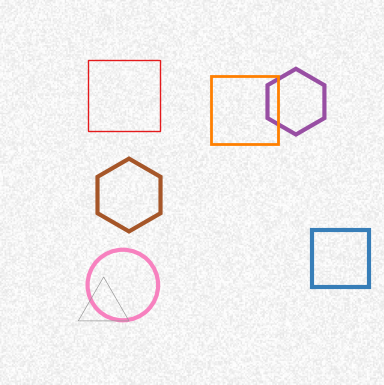[{"shape": "square", "thickness": 1, "radius": 0.47, "center": [0.322, 0.752]}, {"shape": "square", "thickness": 3, "radius": 0.37, "center": [0.885, 0.329]}, {"shape": "hexagon", "thickness": 3, "radius": 0.43, "center": [0.769, 0.736]}, {"shape": "square", "thickness": 2, "radius": 0.44, "center": [0.636, 0.714]}, {"shape": "hexagon", "thickness": 3, "radius": 0.47, "center": [0.335, 0.493]}, {"shape": "circle", "thickness": 3, "radius": 0.46, "center": [0.319, 0.26]}, {"shape": "triangle", "thickness": 0.5, "radius": 0.38, "center": [0.269, 0.205]}]